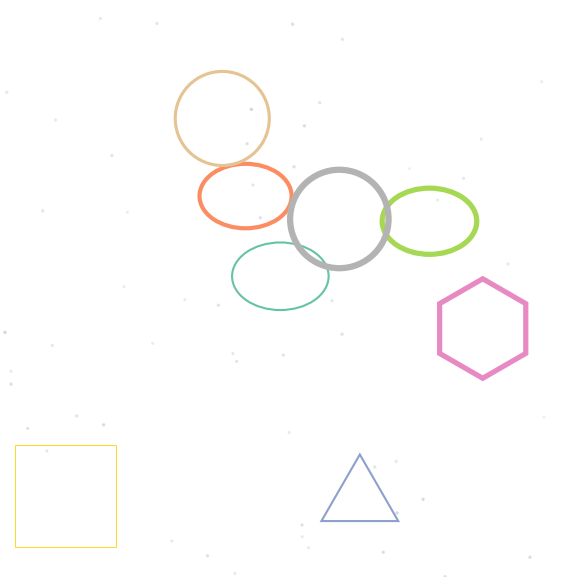[{"shape": "oval", "thickness": 1, "radius": 0.42, "center": [0.485, 0.521]}, {"shape": "oval", "thickness": 2, "radius": 0.4, "center": [0.425, 0.66]}, {"shape": "triangle", "thickness": 1, "radius": 0.38, "center": [0.623, 0.135]}, {"shape": "hexagon", "thickness": 2.5, "radius": 0.43, "center": [0.836, 0.43]}, {"shape": "oval", "thickness": 2.5, "radius": 0.41, "center": [0.744, 0.616]}, {"shape": "square", "thickness": 0.5, "radius": 0.44, "center": [0.113, 0.14]}, {"shape": "circle", "thickness": 1.5, "radius": 0.41, "center": [0.385, 0.794]}, {"shape": "circle", "thickness": 3, "radius": 0.43, "center": [0.588, 0.62]}]